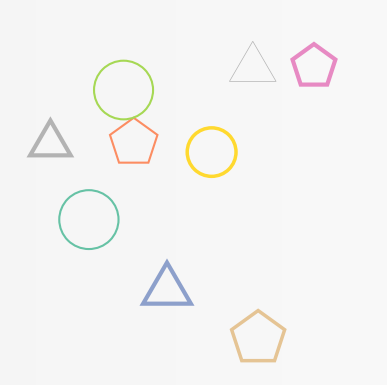[{"shape": "circle", "thickness": 1.5, "radius": 0.38, "center": [0.229, 0.43]}, {"shape": "pentagon", "thickness": 1.5, "radius": 0.32, "center": [0.345, 0.63]}, {"shape": "triangle", "thickness": 3, "radius": 0.36, "center": [0.431, 0.247]}, {"shape": "pentagon", "thickness": 3, "radius": 0.29, "center": [0.81, 0.827]}, {"shape": "circle", "thickness": 1.5, "radius": 0.38, "center": [0.319, 0.766]}, {"shape": "circle", "thickness": 2.5, "radius": 0.31, "center": [0.546, 0.605]}, {"shape": "pentagon", "thickness": 2.5, "radius": 0.36, "center": [0.666, 0.121]}, {"shape": "triangle", "thickness": 3, "radius": 0.3, "center": [0.13, 0.627]}, {"shape": "triangle", "thickness": 0.5, "radius": 0.35, "center": [0.652, 0.823]}]